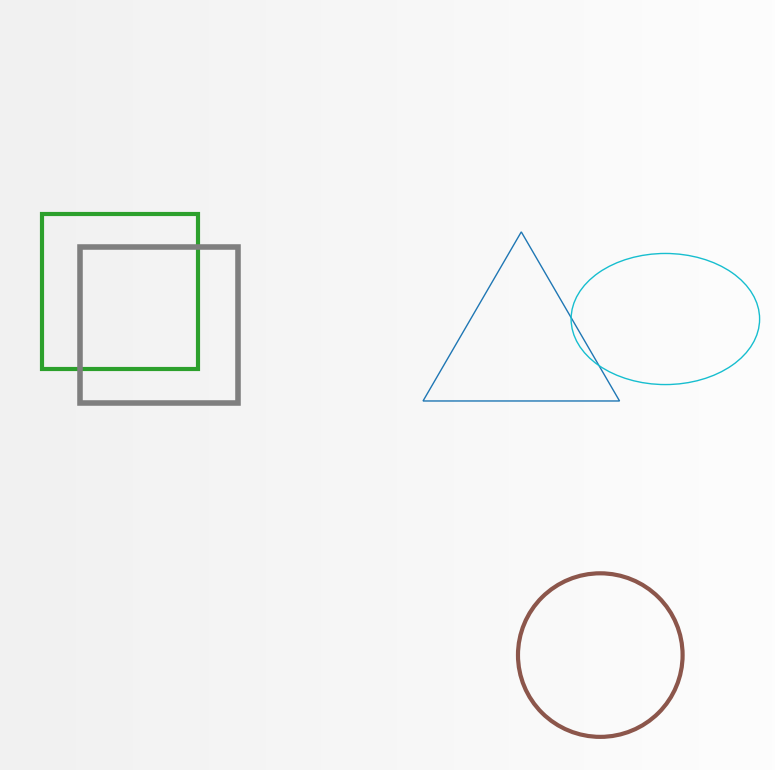[{"shape": "triangle", "thickness": 0.5, "radius": 0.73, "center": [0.673, 0.552]}, {"shape": "square", "thickness": 1.5, "radius": 0.5, "center": [0.155, 0.622]}, {"shape": "circle", "thickness": 1.5, "radius": 0.53, "center": [0.775, 0.149]}, {"shape": "square", "thickness": 2, "radius": 0.51, "center": [0.205, 0.578]}, {"shape": "oval", "thickness": 0.5, "radius": 0.61, "center": [0.859, 0.586]}]